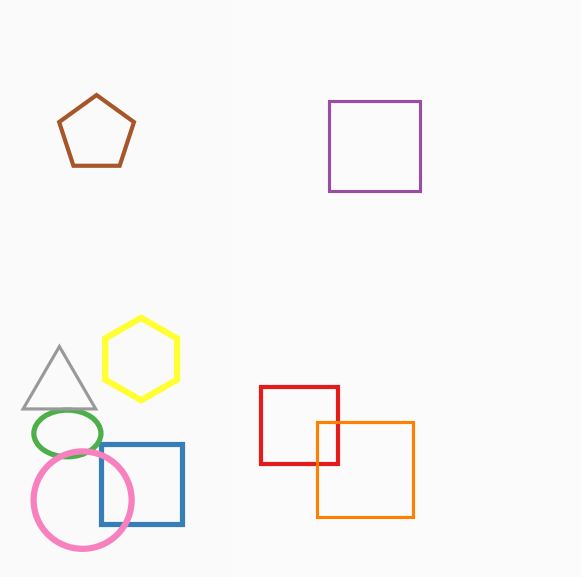[{"shape": "square", "thickness": 2, "radius": 0.33, "center": [0.515, 0.262]}, {"shape": "square", "thickness": 2.5, "radius": 0.34, "center": [0.243, 0.161]}, {"shape": "oval", "thickness": 2.5, "radius": 0.29, "center": [0.116, 0.249]}, {"shape": "square", "thickness": 1.5, "radius": 0.39, "center": [0.644, 0.747]}, {"shape": "square", "thickness": 1.5, "radius": 0.41, "center": [0.628, 0.186]}, {"shape": "hexagon", "thickness": 3, "radius": 0.36, "center": [0.243, 0.377]}, {"shape": "pentagon", "thickness": 2, "radius": 0.34, "center": [0.166, 0.767]}, {"shape": "circle", "thickness": 3, "radius": 0.42, "center": [0.142, 0.133]}, {"shape": "triangle", "thickness": 1.5, "radius": 0.36, "center": [0.102, 0.327]}]